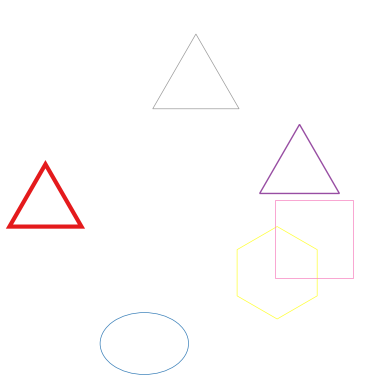[{"shape": "triangle", "thickness": 3, "radius": 0.54, "center": [0.118, 0.465]}, {"shape": "oval", "thickness": 0.5, "radius": 0.57, "center": [0.375, 0.108]}, {"shape": "triangle", "thickness": 1, "radius": 0.6, "center": [0.778, 0.557]}, {"shape": "hexagon", "thickness": 0.5, "radius": 0.6, "center": [0.72, 0.292]}, {"shape": "square", "thickness": 0.5, "radius": 0.51, "center": [0.815, 0.38]}, {"shape": "triangle", "thickness": 0.5, "radius": 0.65, "center": [0.509, 0.782]}]